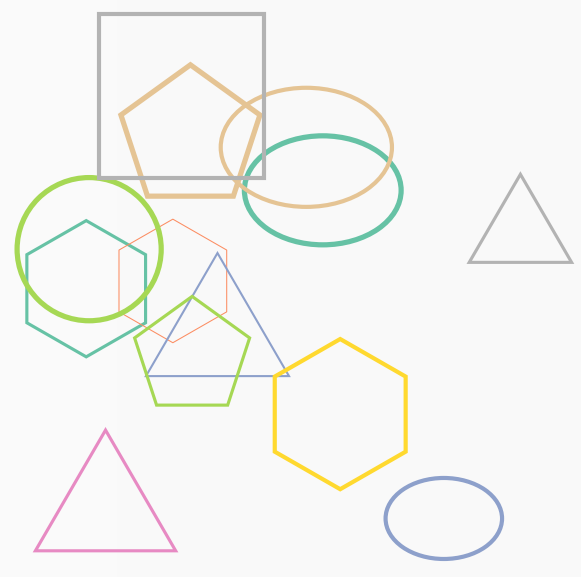[{"shape": "hexagon", "thickness": 1.5, "radius": 0.59, "center": [0.148, 0.499]}, {"shape": "oval", "thickness": 2.5, "radius": 0.67, "center": [0.555, 0.67]}, {"shape": "hexagon", "thickness": 0.5, "radius": 0.53, "center": [0.297, 0.513]}, {"shape": "oval", "thickness": 2, "radius": 0.5, "center": [0.764, 0.101]}, {"shape": "triangle", "thickness": 1, "radius": 0.71, "center": [0.374, 0.419]}, {"shape": "triangle", "thickness": 1.5, "radius": 0.7, "center": [0.182, 0.115]}, {"shape": "circle", "thickness": 2.5, "radius": 0.62, "center": [0.153, 0.568]}, {"shape": "pentagon", "thickness": 1.5, "radius": 0.52, "center": [0.331, 0.382]}, {"shape": "hexagon", "thickness": 2, "radius": 0.65, "center": [0.585, 0.282]}, {"shape": "oval", "thickness": 2, "radius": 0.74, "center": [0.527, 0.744]}, {"shape": "pentagon", "thickness": 2.5, "radius": 0.63, "center": [0.328, 0.761]}, {"shape": "triangle", "thickness": 1.5, "radius": 0.51, "center": [0.895, 0.596]}, {"shape": "square", "thickness": 2, "radius": 0.71, "center": [0.312, 0.833]}]